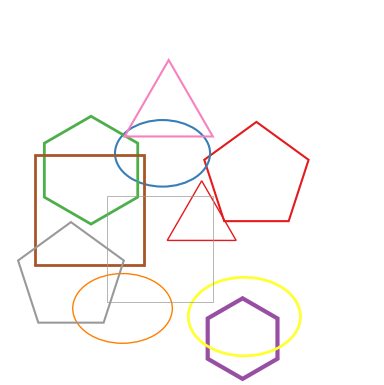[{"shape": "triangle", "thickness": 1, "radius": 0.52, "center": [0.524, 0.427]}, {"shape": "pentagon", "thickness": 1.5, "radius": 0.71, "center": [0.666, 0.541]}, {"shape": "oval", "thickness": 1.5, "radius": 0.62, "center": [0.422, 0.602]}, {"shape": "hexagon", "thickness": 2, "radius": 0.7, "center": [0.236, 0.558]}, {"shape": "hexagon", "thickness": 3, "radius": 0.52, "center": [0.63, 0.121]}, {"shape": "oval", "thickness": 1, "radius": 0.65, "center": [0.318, 0.199]}, {"shape": "oval", "thickness": 2, "radius": 0.73, "center": [0.635, 0.178]}, {"shape": "square", "thickness": 2, "radius": 0.71, "center": [0.233, 0.455]}, {"shape": "triangle", "thickness": 1.5, "radius": 0.66, "center": [0.438, 0.712]}, {"shape": "square", "thickness": 0.5, "radius": 0.69, "center": [0.416, 0.354]}, {"shape": "pentagon", "thickness": 1.5, "radius": 0.72, "center": [0.184, 0.279]}]